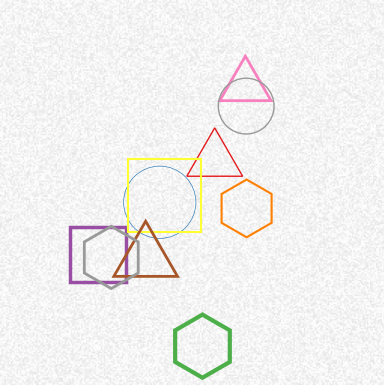[{"shape": "triangle", "thickness": 1, "radius": 0.42, "center": [0.558, 0.584]}, {"shape": "circle", "thickness": 0.5, "radius": 0.47, "center": [0.415, 0.475]}, {"shape": "hexagon", "thickness": 3, "radius": 0.41, "center": [0.526, 0.101]}, {"shape": "square", "thickness": 2.5, "radius": 0.36, "center": [0.255, 0.338]}, {"shape": "hexagon", "thickness": 1.5, "radius": 0.37, "center": [0.641, 0.459]}, {"shape": "square", "thickness": 1.5, "radius": 0.48, "center": [0.427, 0.493]}, {"shape": "triangle", "thickness": 2, "radius": 0.48, "center": [0.378, 0.33]}, {"shape": "triangle", "thickness": 2, "radius": 0.38, "center": [0.637, 0.777]}, {"shape": "circle", "thickness": 1, "radius": 0.36, "center": [0.639, 0.724]}, {"shape": "hexagon", "thickness": 2, "radius": 0.4, "center": [0.289, 0.331]}]